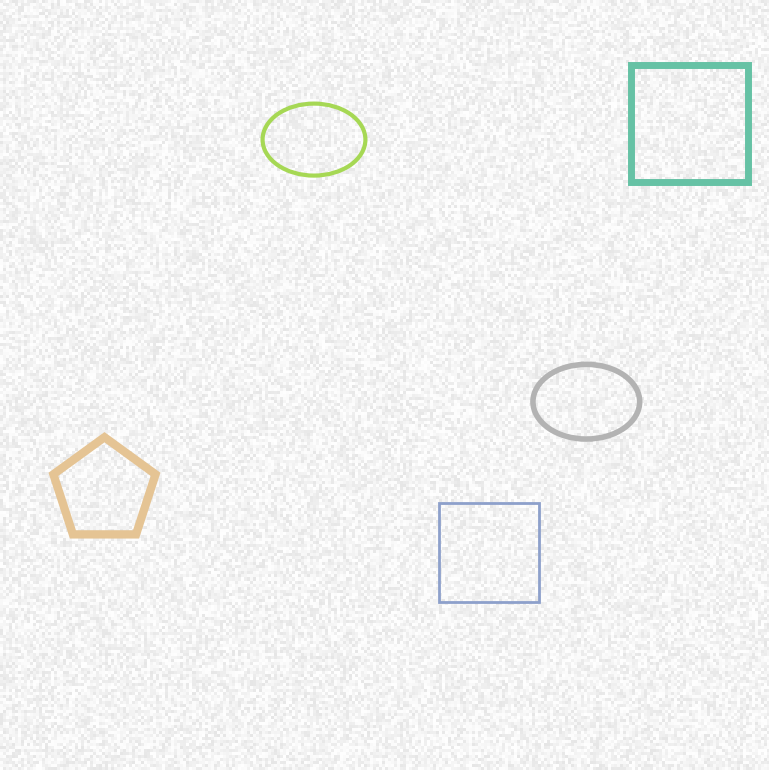[{"shape": "square", "thickness": 2.5, "radius": 0.38, "center": [0.895, 0.839]}, {"shape": "square", "thickness": 1, "radius": 0.32, "center": [0.635, 0.283]}, {"shape": "oval", "thickness": 1.5, "radius": 0.33, "center": [0.408, 0.819]}, {"shape": "pentagon", "thickness": 3, "radius": 0.35, "center": [0.136, 0.362]}, {"shape": "oval", "thickness": 2, "radius": 0.35, "center": [0.761, 0.478]}]